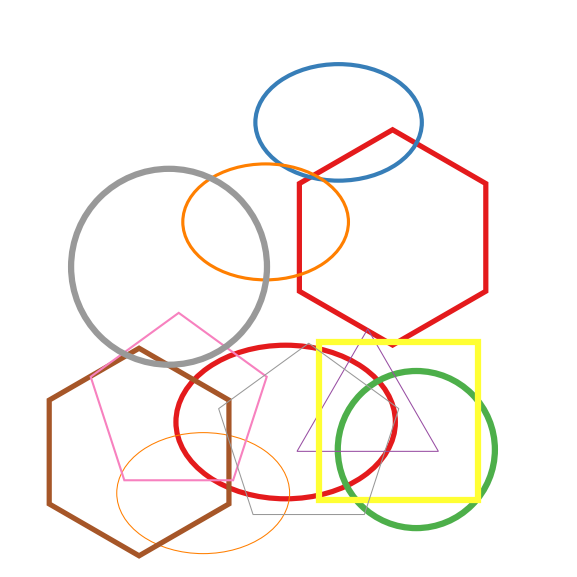[{"shape": "oval", "thickness": 2.5, "radius": 0.95, "center": [0.495, 0.268]}, {"shape": "hexagon", "thickness": 2.5, "radius": 0.93, "center": [0.68, 0.588]}, {"shape": "oval", "thickness": 2, "radius": 0.72, "center": [0.586, 0.787]}, {"shape": "circle", "thickness": 3, "radius": 0.68, "center": [0.721, 0.221]}, {"shape": "triangle", "thickness": 0.5, "radius": 0.71, "center": [0.637, 0.288]}, {"shape": "oval", "thickness": 0.5, "radius": 0.75, "center": [0.352, 0.145]}, {"shape": "oval", "thickness": 1.5, "radius": 0.72, "center": [0.46, 0.615]}, {"shape": "square", "thickness": 3, "radius": 0.69, "center": [0.69, 0.271]}, {"shape": "hexagon", "thickness": 2.5, "radius": 0.9, "center": [0.241, 0.216]}, {"shape": "pentagon", "thickness": 1, "radius": 0.8, "center": [0.309, 0.297]}, {"shape": "circle", "thickness": 3, "radius": 0.85, "center": [0.293, 0.537]}, {"shape": "pentagon", "thickness": 0.5, "radius": 0.82, "center": [0.535, 0.241]}]